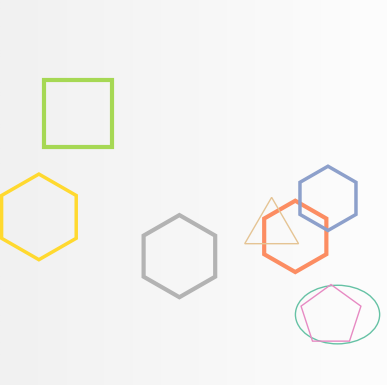[{"shape": "oval", "thickness": 1, "radius": 0.54, "center": [0.871, 0.183]}, {"shape": "hexagon", "thickness": 3, "radius": 0.46, "center": [0.762, 0.386]}, {"shape": "hexagon", "thickness": 2.5, "radius": 0.42, "center": [0.846, 0.485]}, {"shape": "pentagon", "thickness": 1, "radius": 0.41, "center": [0.854, 0.18]}, {"shape": "square", "thickness": 3, "radius": 0.44, "center": [0.2, 0.706]}, {"shape": "hexagon", "thickness": 2.5, "radius": 0.56, "center": [0.1, 0.437]}, {"shape": "triangle", "thickness": 1, "radius": 0.4, "center": [0.701, 0.407]}, {"shape": "hexagon", "thickness": 3, "radius": 0.53, "center": [0.463, 0.335]}]